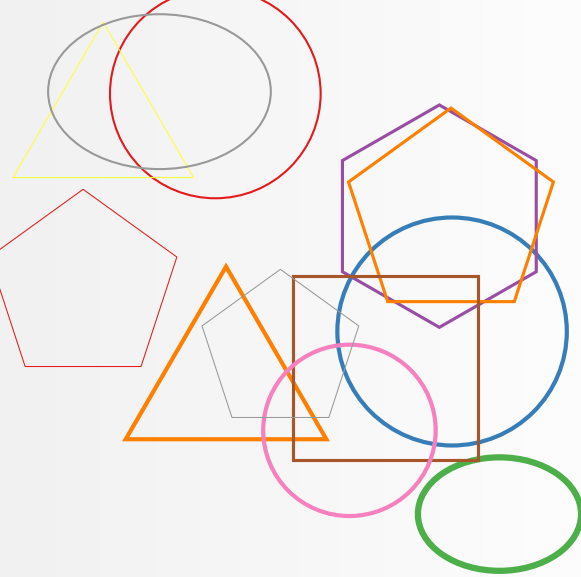[{"shape": "circle", "thickness": 1, "radius": 0.91, "center": [0.37, 0.837]}, {"shape": "pentagon", "thickness": 0.5, "radius": 0.85, "center": [0.143, 0.502]}, {"shape": "circle", "thickness": 2, "radius": 0.99, "center": [0.778, 0.425]}, {"shape": "oval", "thickness": 3, "radius": 0.7, "center": [0.859, 0.109]}, {"shape": "hexagon", "thickness": 1.5, "radius": 0.96, "center": [0.756, 0.625]}, {"shape": "triangle", "thickness": 2, "radius": 1.0, "center": [0.389, 0.338]}, {"shape": "pentagon", "thickness": 1.5, "radius": 0.93, "center": [0.776, 0.627]}, {"shape": "triangle", "thickness": 0.5, "radius": 0.9, "center": [0.178, 0.781]}, {"shape": "square", "thickness": 1.5, "radius": 0.79, "center": [0.663, 0.362]}, {"shape": "circle", "thickness": 2, "radius": 0.74, "center": [0.601, 0.254]}, {"shape": "pentagon", "thickness": 0.5, "radius": 0.71, "center": [0.482, 0.391]}, {"shape": "oval", "thickness": 1, "radius": 0.96, "center": [0.274, 0.84]}]